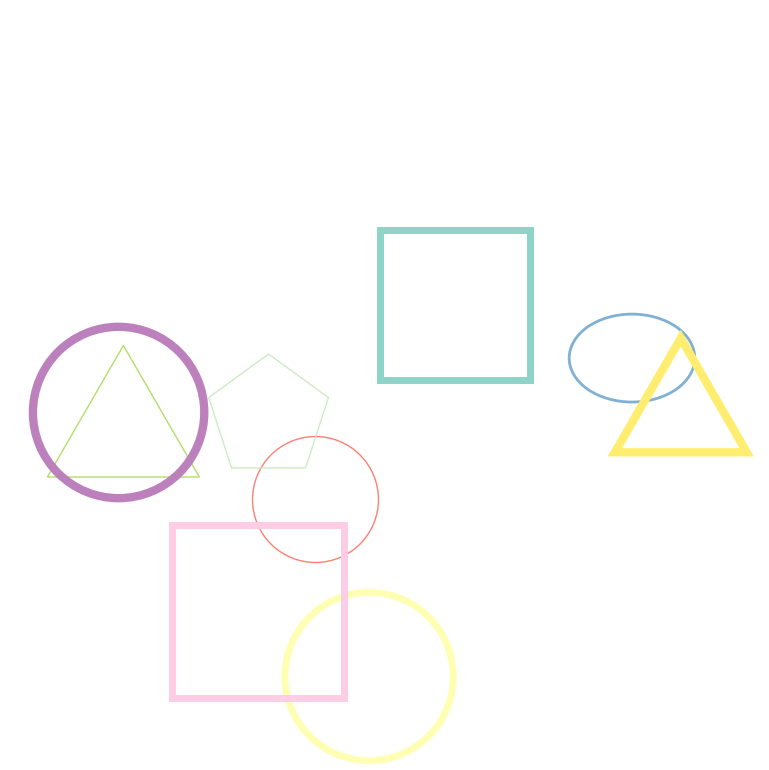[{"shape": "square", "thickness": 2.5, "radius": 0.49, "center": [0.591, 0.604]}, {"shape": "circle", "thickness": 2.5, "radius": 0.55, "center": [0.479, 0.121]}, {"shape": "circle", "thickness": 0.5, "radius": 0.41, "center": [0.41, 0.351]}, {"shape": "oval", "thickness": 1, "radius": 0.41, "center": [0.821, 0.535]}, {"shape": "triangle", "thickness": 0.5, "radius": 0.57, "center": [0.16, 0.437]}, {"shape": "square", "thickness": 2.5, "radius": 0.56, "center": [0.335, 0.206]}, {"shape": "circle", "thickness": 3, "radius": 0.56, "center": [0.154, 0.464]}, {"shape": "pentagon", "thickness": 0.5, "radius": 0.41, "center": [0.349, 0.458]}, {"shape": "triangle", "thickness": 3, "radius": 0.49, "center": [0.884, 0.462]}]